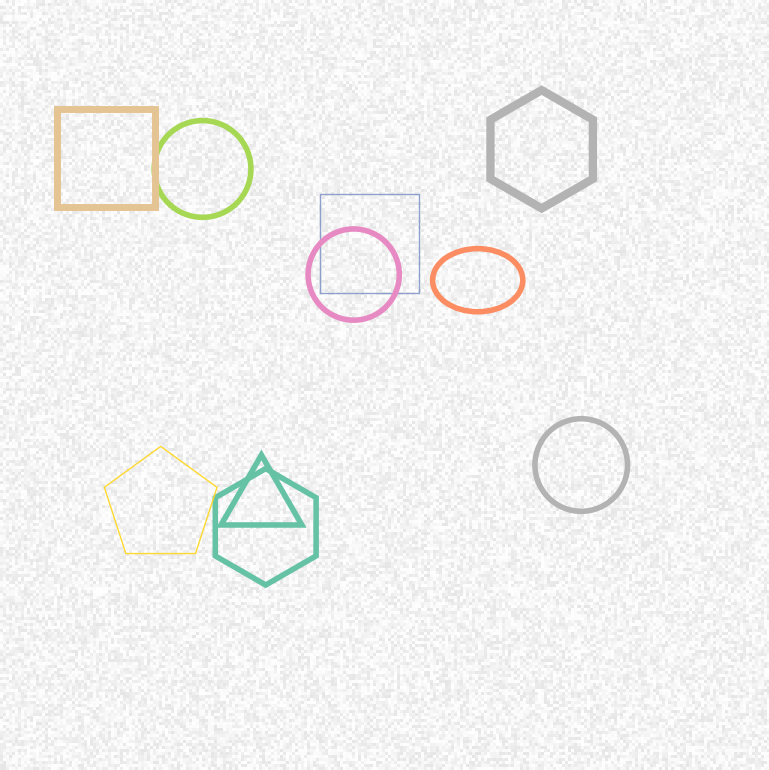[{"shape": "hexagon", "thickness": 2, "radius": 0.38, "center": [0.345, 0.316]}, {"shape": "triangle", "thickness": 2, "radius": 0.3, "center": [0.34, 0.349]}, {"shape": "oval", "thickness": 2, "radius": 0.29, "center": [0.62, 0.636]}, {"shape": "square", "thickness": 0.5, "radius": 0.32, "center": [0.48, 0.684]}, {"shape": "circle", "thickness": 2, "radius": 0.3, "center": [0.459, 0.643]}, {"shape": "circle", "thickness": 2, "radius": 0.31, "center": [0.263, 0.781]}, {"shape": "pentagon", "thickness": 0.5, "radius": 0.38, "center": [0.209, 0.343]}, {"shape": "square", "thickness": 2.5, "radius": 0.32, "center": [0.138, 0.795]}, {"shape": "hexagon", "thickness": 3, "radius": 0.38, "center": [0.703, 0.806]}, {"shape": "circle", "thickness": 2, "radius": 0.3, "center": [0.755, 0.396]}]